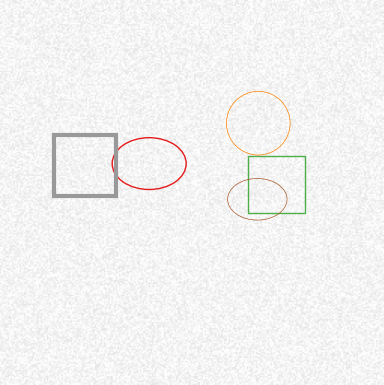[{"shape": "oval", "thickness": 1, "radius": 0.48, "center": [0.387, 0.575]}, {"shape": "square", "thickness": 1, "radius": 0.37, "center": [0.718, 0.521]}, {"shape": "circle", "thickness": 0.5, "radius": 0.41, "center": [0.671, 0.68]}, {"shape": "oval", "thickness": 0.5, "radius": 0.39, "center": [0.668, 0.482]}, {"shape": "square", "thickness": 3, "radius": 0.4, "center": [0.221, 0.571]}]